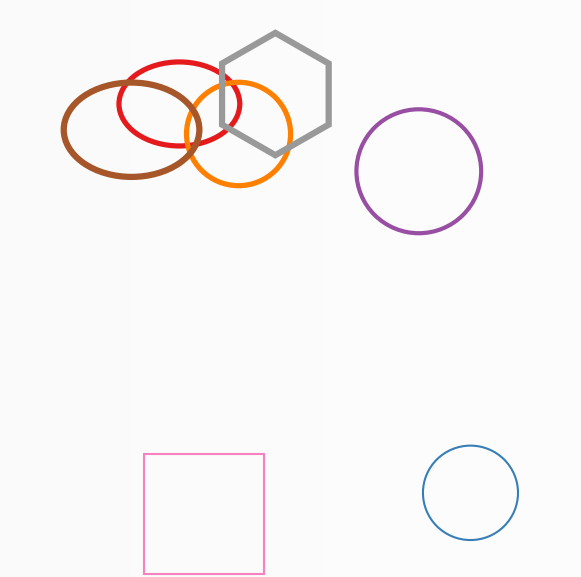[{"shape": "oval", "thickness": 2.5, "radius": 0.52, "center": [0.309, 0.819]}, {"shape": "circle", "thickness": 1, "radius": 0.41, "center": [0.809, 0.146]}, {"shape": "circle", "thickness": 2, "radius": 0.54, "center": [0.721, 0.703]}, {"shape": "circle", "thickness": 2.5, "radius": 0.45, "center": [0.41, 0.767]}, {"shape": "oval", "thickness": 3, "radius": 0.58, "center": [0.226, 0.774]}, {"shape": "square", "thickness": 1, "radius": 0.52, "center": [0.351, 0.11]}, {"shape": "hexagon", "thickness": 3, "radius": 0.53, "center": [0.474, 0.836]}]